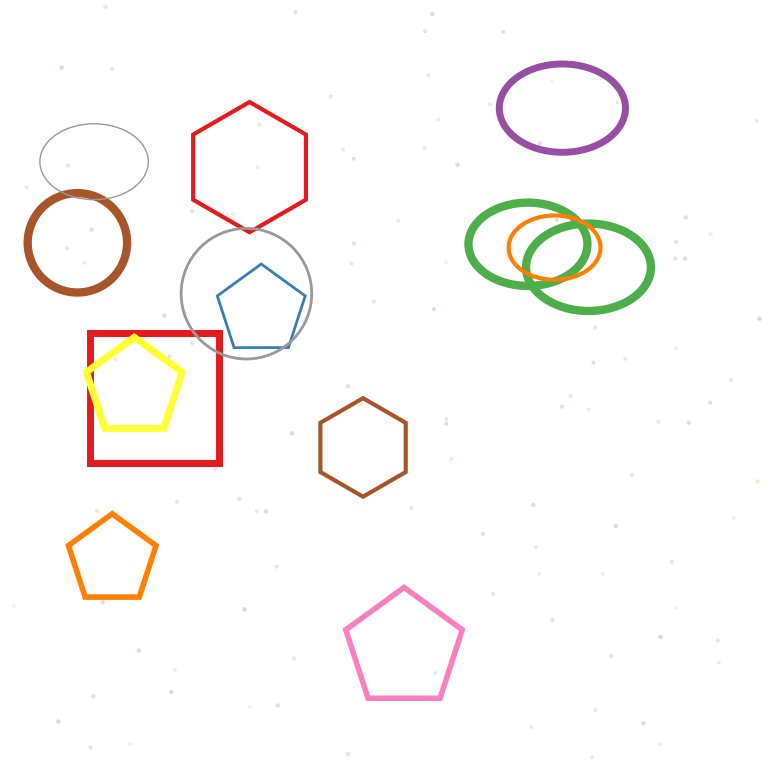[{"shape": "square", "thickness": 2.5, "radius": 0.42, "center": [0.2, 0.483]}, {"shape": "hexagon", "thickness": 1.5, "radius": 0.42, "center": [0.324, 0.783]}, {"shape": "pentagon", "thickness": 1, "radius": 0.3, "center": [0.339, 0.597]}, {"shape": "oval", "thickness": 3, "radius": 0.39, "center": [0.686, 0.683]}, {"shape": "oval", "thickness": 3, "radius": 0.41, "center": [0.764, 0.653]}, {"shape": "oval", "thickness": 2.5, "radius": 0.41, "center": [0.73, 0.86]}, {"shape": "pentagon", "thickness": 2, "radius": 0.3, "center": [0.146, 0.273]}, {"shape": "oval", "thickness": 1.5, "radius": 0.3, "center": [0.72, 0.678]}, {"shape": "pentagon", "thickness": 2.5, "radius": 0.33, "center": [0.174, 0.497]}, {"shape": "hexagon", "thickness": 1.5, "radius": 0.32, "center": [0.471, 0.419]}, {"shape": "circle", "thickness": 3, "radius": 0.32, "center": [0.101, 0.685]}, {"shape": "pentagon", "thickness": 2, "radius": 0.4, "center": [0.525, 0.157]}, {"shape": "oval", "thickness": 0.5, "radius": 0.35, "center": [0.122, 0.79]}, {"shape": "circle", "thickness": 1, "radius": 0.42, "center": [0.32, 0.619]}]